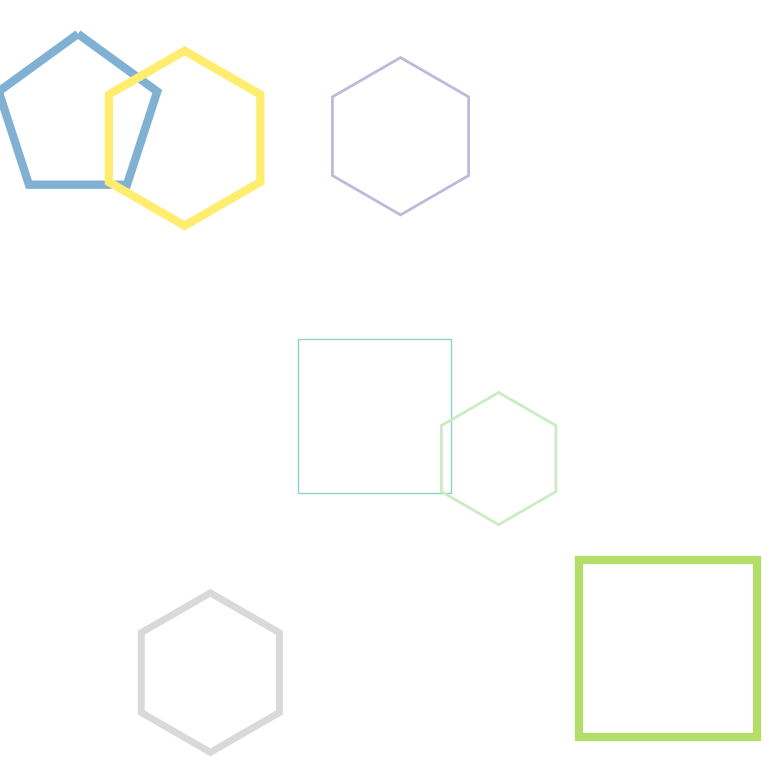[{"shape": "square", "thickness": 0.5, "radius": 0.5, "center": [0.486, 0.46]}, {"shape": "hexagon", "thickness": 1, "radius": 0.51, "center": [0.52, 0.823]}, {"shape": "pentagon", "thickness": 3, "radius": 0.54, "center": [0.101, 0.848]}, {"shape": "square", "thickness": 3, "radius": 0.58, "center": [0.868, 0.158]}, {"shape": "hexagon", "thickness": 2.5, "radius": 0.52, "center": [0.273, 0.126]}, {"shape": "hexagon", "thickness": 1, "radius": 0.43, "center": [0.648, 0.404]}, {"shape": "hexagon", "thickness": 3, "radius": 0.57, "center": [0.24, 0.82]}]